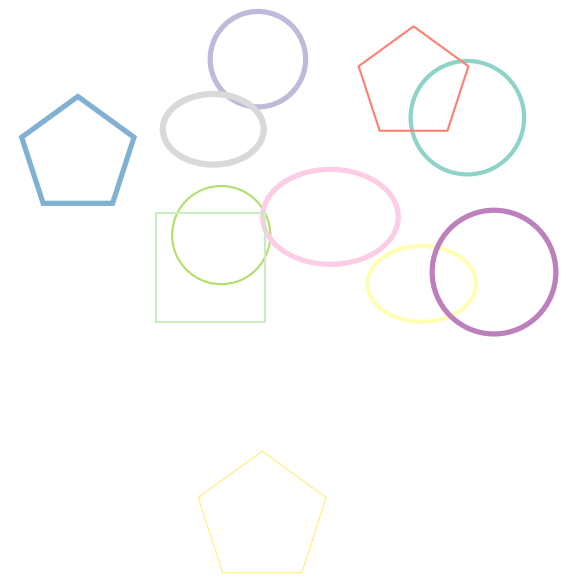[{"shape": "circle", "thickness": 2, "radius": 0.49, "center": [0.809, 0.795]}, {"shape": "oval", "thickness": 2, "radius": 0.47, "center": [0.73, 0.508]}, {"shape": "circle", "thickness": 2.5, "radius": 0.41, "center": [0.447, 0.897]}, {"shape": "pentagon", "thickness": 1, "radius": 0.5, "center": [0.716, 0.854]}, {"shape": "pentagon", "thickness": 2.5, "radius": 0.51, "center": [0.135, 0.73]}, {"shape": "circle", "thickness": 1, "radius": 0.43, "center": [0.383, 0.592]}, {"shape": "oval", "thickness": 2.5, "radius": 0.59, "center": [0.572, 0.624]}, {"shape": "oval", "thickness": 3, "radius": 0.44, "center": [0.369, 0.775]}, {"shape": "circle", "thickness": 2.5, "radius": 0.54, "center": [0.855, 0.528]}, {"shape": "square", "thickness": 1, "radius": 0.47, "center": [0.365, 0.536]}, {"shape": "pentagon", "thickness": 0.5, "radius": 0.58, "center": [0.454, 0.102]}]